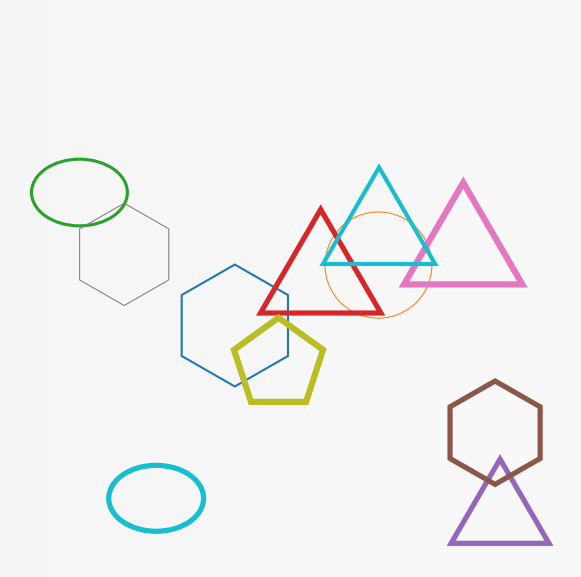[{"shape": "hexagon", "thickness": 1, "radius": 0.53, "center": [0.404, 0.435]}, {"shape": "circle", "thickness": 0.5, "radius": 0.46, "center": [0.651, 0.54]}, {"shape": "oval", "thickness": 1.5, "radius": 0.41, "center": [0.137, 0.666]}, {"shape": "triangle", "thickness": 2.5, "radius": 0.6, "center": [0.552, 0.517]}, {"shape": "triangle", "thickness": 2.5, "radius": 0.49, "center": [0.86, 0.107]}, {"shape": "hexagon", "thickness": 2.5, "radius": 0.45, "center": [0.852, 0.25]}, {"shape": "triangle", "thickness": 3, "radius": 0.59, "center": [0.797, 0.565]}, {"shape": "hexagon", "thickness": 0.5, "radius": 0.44, "center": [0.214, 0.559]}, {"shape": "pentagon", "thickness": 3, "radius": 0.4, "center": [0.479, 0.368]}, {"shape": "triangle", "thickness": 2, "radius": 0.56, "center": [0.652, 0.598]}, {"shape": "oval", "thickness": 2.5, "radius": 0.41, "center": [0.269, 0.136]}]